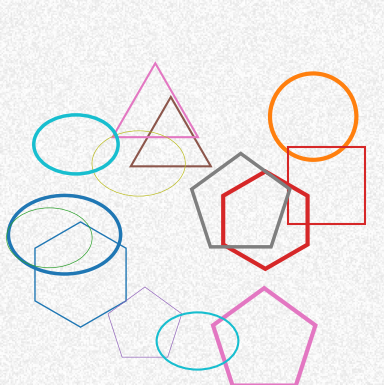[{"shape": "oval", "thickness": 2.5, "radius": 0.73, "center": [0.168, 0.39]}, {"shape": "hexagon", "thickness": 1, "radius": 0.68, "center": [0.209, 0.287]}, {"shape": "circle", "thickness": 3, "radius": 0.56, "center": [0.813, 0.697]}, {"shape": "oval", "thickness": 0.5, "radius": 0.56, "center": [0.128, 0.382]}, {"shape": "hexagon", "thickness": 3, "radius": 0.63, "center": [0.689, 0.428]}, {"shape": "square", "thickness": 1.5, "radius": 0.5, "center": [0.849, 0.519]}, {"shape": "pentagon", "thickness": 0.5, "radius": 0.5, "center": [0.376, 0.154]}, {"shape": "triangle", "thickness": 1.5, "radius": 0.6, "center": [0.444, 0.628]}, {"shape": "triangle", "thickness": 1.5, "radius": 0.64, "center": [0.403, 0.708]}, {"shape": "pentagon", "thickness": 3, "radius": 0.7, "center": [0.686, 0.112]}, {"shape": "pentagon", "thickness": 2.5, "radius": 0.67, "center": [0.625, 0.467]}, {"shape": "oval", "thickness": 0.5, "radius": 0.61, "center": [0.36, 0.575]}, {"shape": "oval", "thickness": 1.5, "radius": 0.53, "center": [0.513, 0.114]}, {"shape": "oval", "thickness": 2.5, "radius": 0.55, "center": [0.197, 0.625]}]